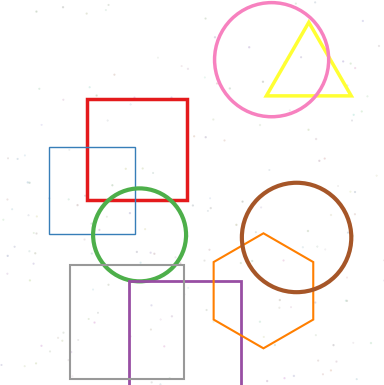[{"shape": "square", "thickness": 2.5, "radius": 0.65, "center": [0.356, 0.612]}, {"shape": "square", "thickness": 1, "radius": 0.56, "center": [0.239, 0.505]}, {"shape": "circle", "thickness": 3, "radius": 0.6, "center": [0.363, 0.39]}, {"shape": "square", "thickness": 2, "radius": 0.72, "center": [0.481, 0.127]}, {"shape": "hexagon", "thickness": 1.5, "radius": 0.75, "center": [0.684, 0.245]}, {"shape": "triangle", "thickness": 2.5, "radius": 0.64, "center": [0.802, 0.815]}, {"shape": "circle", "thickness": 3, "radius": 0.71, "center": [0.77, 0.383]}, {"shape": "circle", "thickness": 2.5, "radius": 0.74, "center": [0.706, 0.845]}, {"shape": "square", "thickness": 1.5, "radius": 0.74, "center": [0.329, 0.164]}]